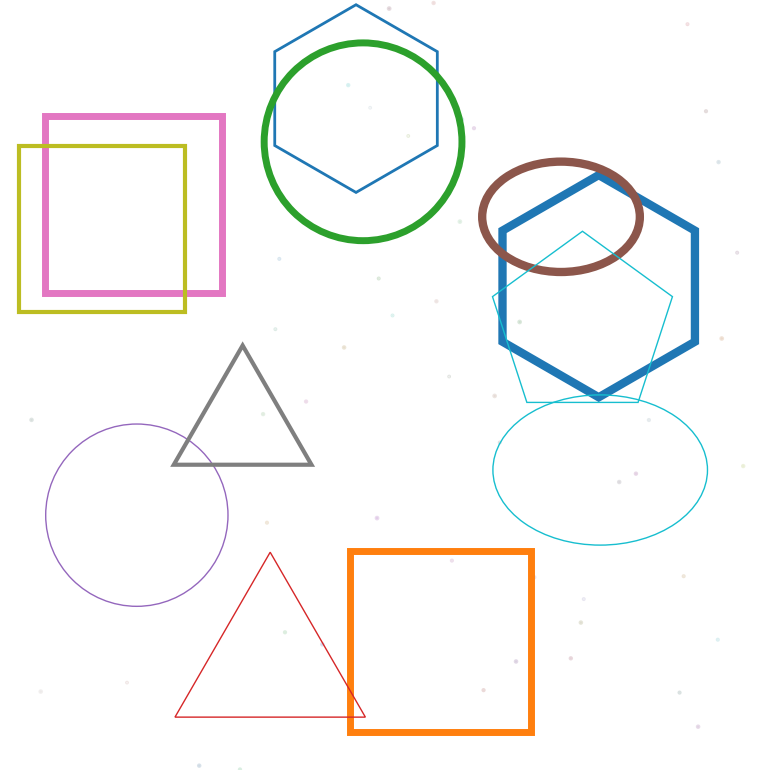[{"shape": "hexagon", "thickness": 1, "radius": 0.61, "center": [0.462, 0.872]}, {"shape": "hexagon", "thickness": 3, "radius": 0.72, "center": [0.778, 0.628]}, {"shape": "square", "thickness": 2.5, "radius": 0.59, "center": [0.572, 0.167]}, {"shape": "circle", "thickness": 2.5, "radius": 0.64, "center": [0.472, 0.816]}, {"shape": "triangle", "thickness": 0.5, "radius": 0.71, "center": [0.351, 0.14]}, {"shape": "circle", "thickness": 0.5, "radius": 0.59, "center": [0.178, 0.331]}, {"shape": "oval", "thickness": 3, "radius": 0.51, "center": [0.729, 0.718]}, {"shape": "square", "thickness": 2.5, "radius": 0.57, "center": [0.173, 0.735]}, {"shape": "triangle", "thickness": 1.5, "radius": 0.52, "center": [0.315, 0.448]}, {"shape": "square", "thickness": 1.5, "radius": 0.54, "center": [0.133, 0.703]}, {"shape": "oval", "thickness": 0.5, "radius": 0.7, "center": [0.779, 0.39]}, {"shape": "pentagon", "thickness": 0.5, "radius": 0.61, "center": [0.756, 0.577]}]